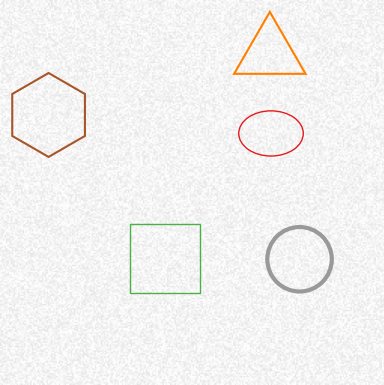[{"shape": "oval", "thickness": 1, "radius": 0.42, "center": [0.704, 0.653]}, {"shape": "square", "thickness": 1, "radius": 0.45, "center": [0.429, 0.329]}, {"shape": "triangle", "thickness": 1.5, "radius": 0.54, "center": [0.701, 0.862]}, {"shape": "hexagon", "thickness": 1.5, "radius": 0.54, "center": [0.126, 0.701]}, {"shape": "circle", "thickness": 3, "radius": 0.42, "center": [0.778, 0.327]}]